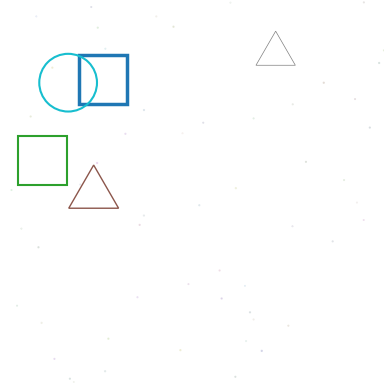[{"shape": "square", "thickness": 2.5, "radius": 0.32, "center": [0.268, 0.793]}, {"shape": "square", "thickness": 1.5, "radius": 0.32, "center": [0.11, 0.583]}, {"shape": "triangle", "thickness": 1, "radius": 0.37, "center": [0.243, 0.497]}, {"shape": "triangle", "thickness": 0.5, "radius": 0.3, "center": [0.716, 0.86]}, {"shape": "circle", "thickness": 1.5, "radius": 0.37, "center": [0.177, 0.785]}]